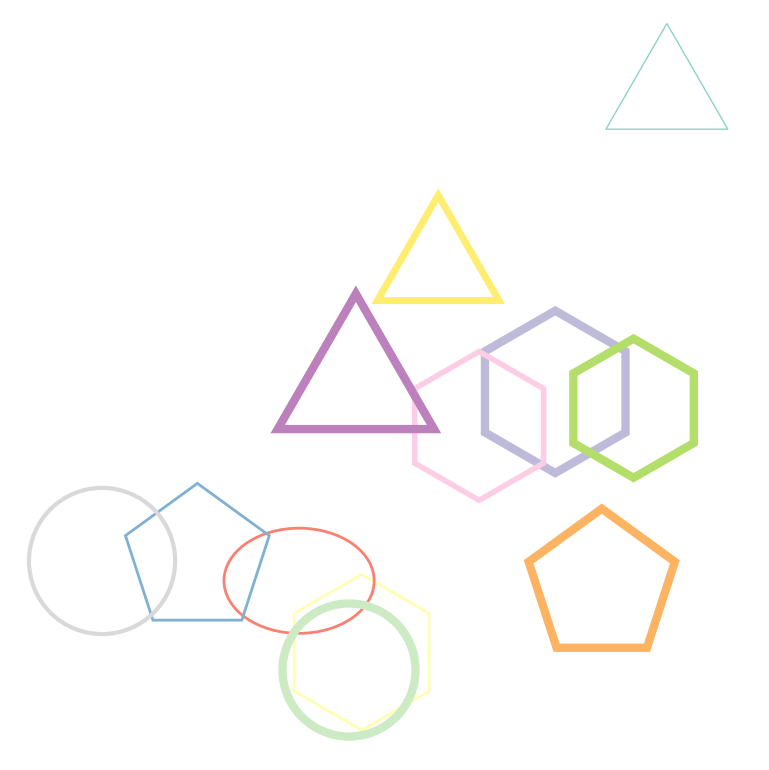[{"shape": "triangle", "thickness": 0.5, "radius": 0.46, "center": [0.866, 0.878]}, {"shape": "hexagon", "thickness": 1, "radius": 0.51, "center": [0.47, 0.153]}, {"shape": "hexagon", "thickness": 3, "radius": 0.53, "center": [0.721, 0.491]}, {"shape": "oval", "thickness": 1, "radius": 0.49, "center": [0.388, 0.246]}, {"shape": "pentagon", "thickness": 1, "radius": 0.49, "center": [0.256, 0.274]}, {"shape": "pentagon", "thickness": 3, "radius": 0.5, "center": [0.782, 0.24]}, {"shape": "hexagon", "thickness": 3, "radius": 0.45, "center": [0.823, 0.47]}, {"shape": "hexagon", "thickness": 2, "radius": 0.48, "center": [0.622, 0.447]}, {"shape": "circle", "thickness": 1.5, "radius": 0.47, "center": [0.133, 0.271]}, {"shape": "triangle", "thickness": 3, "radius": 0.59, "center": [0.462, 0.501]}, {"shape": "circle", "thickness": 3, "radius": 0.43, "center": [0.453, 0.13]}, {"shape": "triangle", "thickness": 2.5, "radius": 0.46, "center": [0.569, 0.655]}]